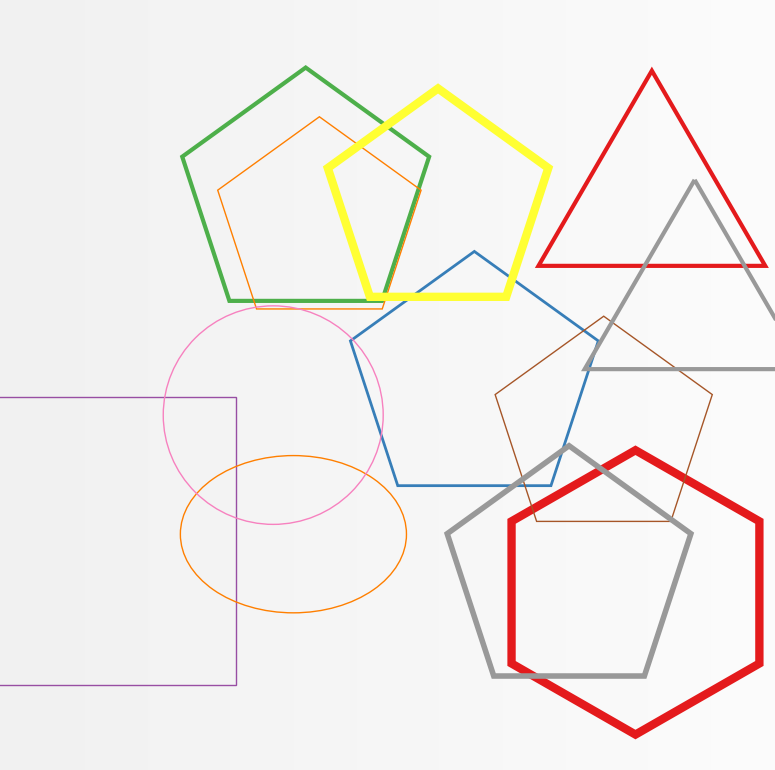[{"shape": "triangle", "thickness": 1.5, "radius": 0.84, "center": [0.841, 0.739]}, {"shape": "hexagon", "thickness": 3, "radius": 0.92, "center": [0.82, 0.231]}, {"shape": "pentagon", "thickness": 1, "radius": 0.84, "center": [0.612, 0.505]}, {"shape": "pentagon", "thickness": 1.5, "radius": 0.84, "center": [0.394, 0.745]}, {"shape": "square", "thickness": 0.5, "radius": 0.94, "center": [0.118, 0.297]}, {"shape": "pentagon", "thickness": 0.5, "radius": 0.69, "center": [0.412, 0.71]}, {"shape": "oval", "thickness": 0.5, "radius": 0.73, "center": [0.379, 0.306]}, {"shape": "pentagon", "thickness": 3, "radius": 0.75, "center": [0.565, 0.736]}, {"shape": "pentagon", "thickness": 0.5, "radius": 0.74, "center": [0.779, 0.442]}, {"shape": "circle", "thickness": 0.5, "radius": 0.71, "center": [0.353, 0.461]}, {"shape": "triangle", "thickness": 1.5, "radius": 0.82, "center": [0.896, 0.603]}, {"shape": "pentagon", "thickness": 2, "radius": 0.83, "center": [0.734, 0.256]}]